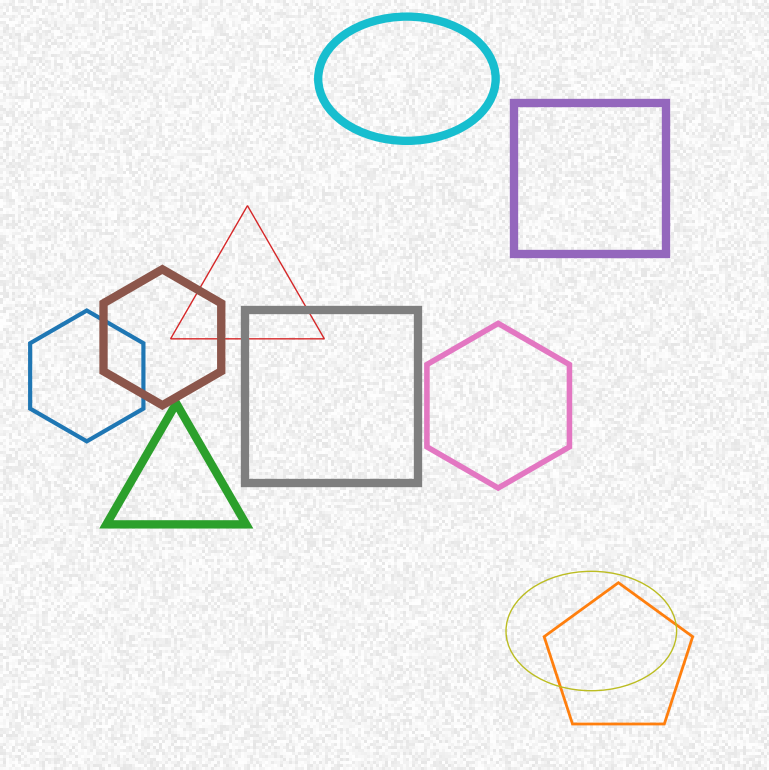[{"shape": "hexagon", "thickness": 1.5, "radius": 0.42, "center": [0.113, 0.512]}, {"shape": "pentagon", "thickness": 1, "radius": 0.51, "center": [0.803, 0.142]}, {"shape": "triangle", "thickness": 3, "radius": 0.52, "center": [0.229, 0.371]}, {"shape": "triangle", "thickness": 0.5, "radius": 0.58, "center": [0.321, 0.618]}, {"shape": "square", "thickness": 3, "radius": 0.49, "center": [0.766, 0.768]}, {"shape": "hexagon", "thickness": 3, "radius": 0.44, "center": [0.211, 0.562]}, {"shape": "hexagon", "thickness": 2, "radius": 0.53, "center": [0.647, 0.473]}, {"shape": "square", "thickness": 3, "radius": 0.56, "center": [0.43, 0.485]}, {"shape": "oval", "thickness": 0.5, "radius": 0.55, "center": [0.768, 0.18]}, {"shape": "oval", "thickness": 3, "radius": 0.58, "center": [0.528, 0.898]}]